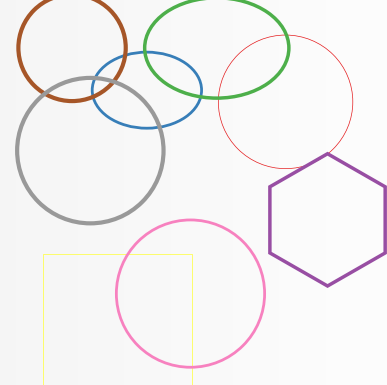[{"shape": "circle", "thickness": 0.5, "radius": 0.87, "center": [0.737, 0.735]}, {"shape": "oval", "thickness": 2, "radius": 0.71, "center": [0.379, 0.766]}, {"shape": "oval", "thickness": 2.5, "radius": 0.93, "center": [0.559, 0.875]}, {"shape": "hexagon", "thickness": 2.5, "radius": 0.86, "center": [0.845, 0.429]}, {"shape": "square", "thickness": 0.5, "radius": 0.97, "center": [0.303, 0.146]}, {"shape": "circle", "thickness": 3, "radius": 0.69, "center": [0.186, 0.876]}, {"shape": "circle", "thickness": 2, "radius": 0.96, "center": [0.492, 0.237]}, {"shape": "circle", "thickness": 3, "radius": 0.94, "center": [0.233, 0.609]}]